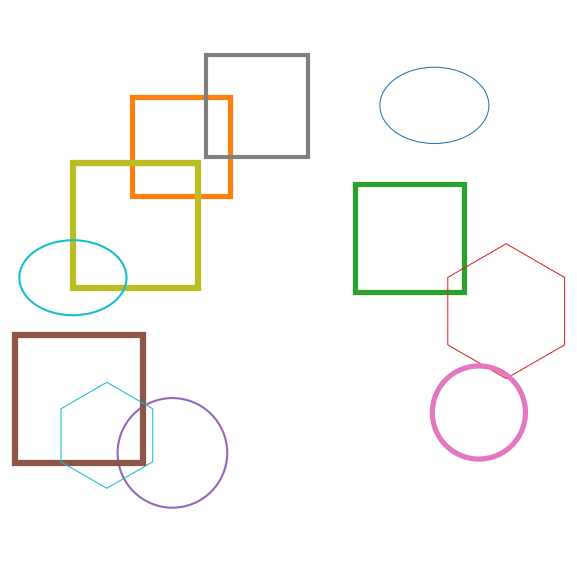[{"shape": "oval", "thickness": 0.5, "radius": 0.47, "center": [0.752, 0.817]}, {"shape": "square", "thickness": 2.5, "radius": 0.43, "center": [0.314, 0.745]}, {"shape": "square", "thickness": 2.5, "radius": 0.47, "center": [0.709, 0.587]}, {"shape": "hexagon", "thickness": 0.5, "radius": 0.58, "center": [0.877, 0.46]}, {"shape": "circle", "thickness": 1, "radius": 0.47, "center": [0.299, 0.215]}, {"shape": "square", "thickness": 3, "radius": 0.55, "center": [0.136, 0.308]}, {"shape": "circle", "thickness": 2.5, "radius": 0.4, "center": [0.829, 0.285]}, {"shape": "square", "thickness": 2, "radius": 0.44, "center": [0.445, 0.815]}, {"shape": "square", "thickness": 3, "radius": 0.54, "center": [0.234, 0.608]}, {"shape": "oval", "thickness": 1, "radius": 0.46, "center": [0.126, 0.518]}, {"shape": "hexagon", "thickness": 0.5, "radius": 0.46, "center": [0.185, 0.245]}]